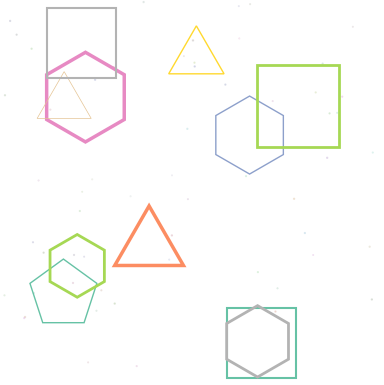[{"shape": "square", "thickness": 1.5, "radius": 0.45, "center": [0.68, 0.109]}, {"shape": "pentagon", "thickness": 1, "radius": 0.46, "center": [0.165, 0.236]}, {"shape": "triangle", "thickness": 2.5, "radius": 0.52, "center": [0.387, 0.362]}, {"shape": "hexagon", "thickness": 1, "radius": 0.51, "center": [0.648, 0.649]}, {"shape": "hexagon", "thickness": 2.5, "radius": 0.58, "center": [0.222, 0.748]}, {"shape": "square", "thickness": 2, "radius": 0.53, "center": [0.773, 0.724]}, {"shape": "hexagon", "thickness": 2, "radius": 0.41, "center": [0.201, 0.309]}, {"shape": "triangle", "thickness": 1, "radius": 0.42, "center": [0.51, 0.85]}, {"shape": "triangle", "thickness": 0.5, "radius": 0.41, "center": [0.167, 0.733]}, {"shape": "hexagon", "thickness": 2, "radius": 0.46, "center": [0.669, 0.113]}, {"shape": "square", "thickness": 1.5, "radius": 0.45, "center": [0.211, 0.889]}]